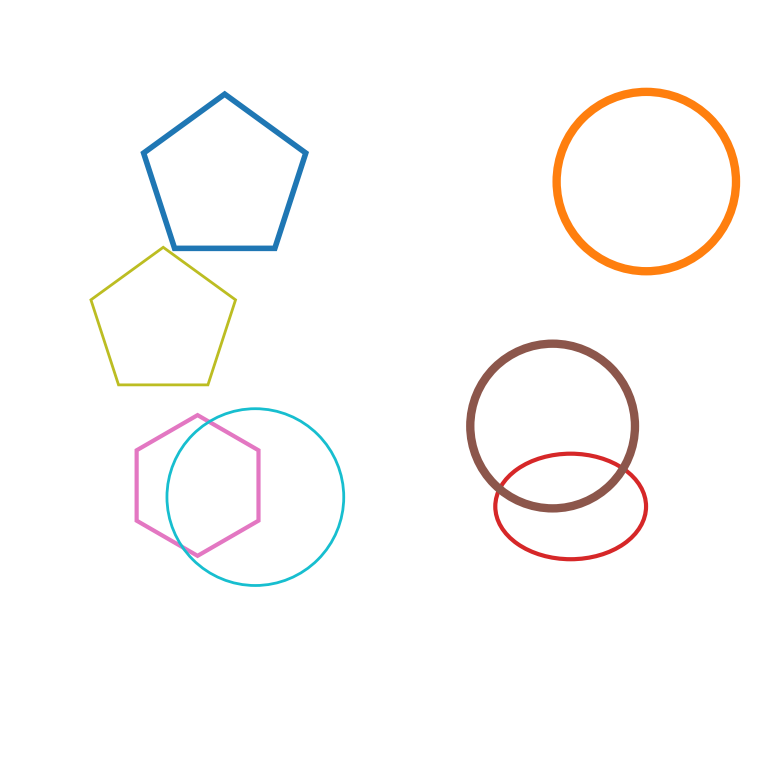[{"shape": "pentagon", "thickness": 2, "radius": 0.55, "center": [0.292, 0.767]}, {"shape": "circle", "thickness": 3, "radius": 0.58, "center": [0.839, 0.764]}, {"shape": "oval", "thickness": 1.5, "radius": 0.49, "center": [0.741, 0.342]}, {"shape": "circle", "thickness": 3, "radius": 0.53, "center": [0.718, 0.447]}, {"shape": "hexagon", "thickness": 1.5, "radius": 0.46, "center": [0.257, 0.37]}, {"shape": "pentagon", "thickness": 1, "radius": 0.49, "center": [0.212, 0.58]}, {"shape": "circle", "thickness": 1, "radius": 0.57, "center": [0.332, 0.354]}]